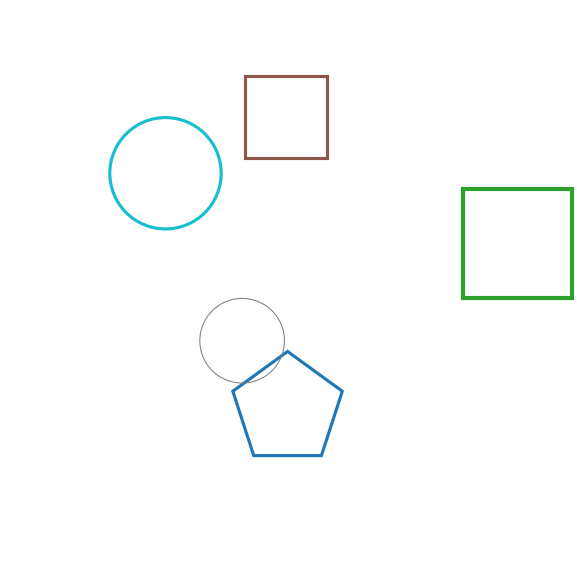[{"shape": "pentagon", "thickness": 1.5, "radius": 0.5, "center": [0.498, 0.291]}, {"shape": "square", "thickness": 2, "radius": 0.47, "center": [0.896, 0.578]}, {"shape": "square", "thickness": 1.5, "radius": 0.36, "center": [0.495, 0.797]}, {"shape": "circle", "thickness": 0.5, "radius": 0.37, "center": [0.419, 0.409]}, {"shape": "circle", "thickness": 1.5, "radius": 0.48, "center": [0.287, 0.699]}]